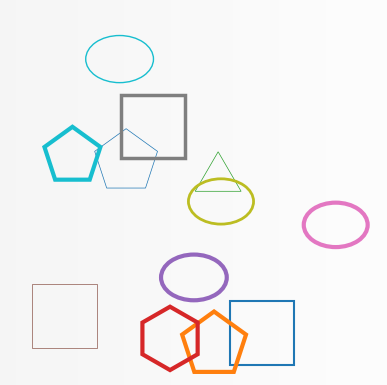[{"shape": "pentagon", "thickness": 0.5, "radius": 0.43, "center": [0.325, 0.581]}, {"shape": "square", "thickness": 1.5, "radius": 0.41, "center": [0.677, 0.135]}, {"shape": "pentagon", "thickness": 3, "radius": 0.43, "center": [0.552, 0.104]}, {"shape": "triangle", "thickness": 0.5, "radius": 0.34, "center": [0.563, 0.537]}, {"shape": "hexagon", "thickness": 3, "radius": 0.41, "center": [0.439, 0.121]}, {"shape": "oval", "thickness": 3, "radius": 0.42, "center": [0.5, 0.279]}, {"shape": "square", "thickness": 0.5, "radius": 0.42, "center": [0.167, 0.18]}, {"shape": "oval", "thickness": 3, "radius": 0.41, "center": [0.866, 0.416]}, {"shape": "square", "thickness": 2.5, "radius": 0.41, "center": [0.396, 0.671]}, {"shape": "oval", "thickness": 2, "radius": 0.42, "center": [0.57, 0.477]}, {"shape": "pentagon", "thickness": 3, "radius": 0.38, "center": [0.187, 0.595]}, {"shape": "oval", "thickness": 1, "radius": 0.44, "center": [0.309, 0.847]}]